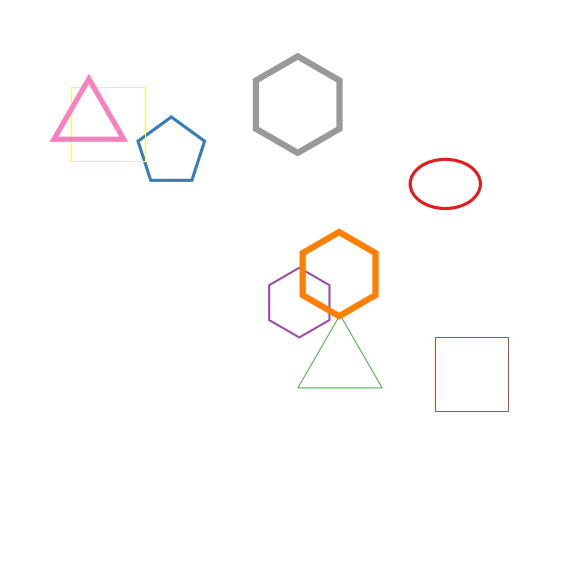[{"shape": "oval", "thickness": 1.5, "radius": 0.3, "center": [0.771, 0.681]}, {"shape": "pentagon", "thickness": 1.5, "radius": 0.3, "center": [0.297, 0.736]}, {"shape": "triangle", "thickness": 0.5, "radius": 0.42, "center": [0.589, 0.37]}, {"shape": "hexagon", "thickness": 1, "radius": 0.3, "center": [0.518, 0.475]}, {"shape": "hexagon", "thickness": 3, "radius": 0.36, "center": [0.587, 0.524]}, {"shape": "square", "thickness": 0.5, "radius": 0.32, "center": [0.188, 0.785]}, {"shape": "square", "thickness": 0.5, "radius": 0.32, "center": [0.817, 0.351]}, {"shape": "triangle", "thickness": 2.5, "radius": 0.35, "center": [0.154, 0.793]}, {"shape": "hexagon", "thickness": 3, "radius": 0.42, "center": [0.516, 0.818]}]